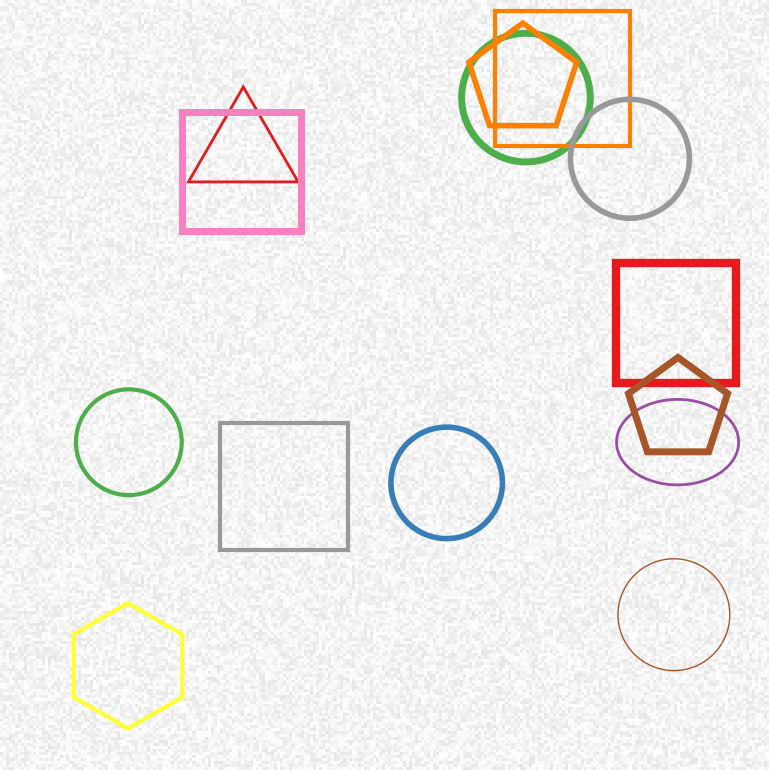[{"shape": "square", "thickness": 3, "radius": 0.39, "center": [0.877, 0.581]}, {"shape": "triangle", "thickness": 1, "radius": 0.41, "center": [0.316, 0.805]}, {"shape": "circle", "thickness": 2, "radius": 0.36, "center": [0.58, 0.373]}, {"shape": "circle", "thickness": 1.5, "radius": 0.34, "center": [0.167, 0.426]}, {"shape": "circle", "thickness": 2.5, "radius": 0.42, "center": [0.683, 0.873]}, {"shape": "oval", "thickness": 1, "radius": 0.4, "center": [0.88, 0.426]}, {"shape": "square", "thickness": 1.5, "radius": 0.44, "center": [0.731, 0.898]}, {"shape": "pentagon", "thickness": 2, "radius": 0.37, "center": [0.679, 0.896]}, {"shape": "hexagon", "thickness": 1.5, "radius": 0.41, "center": [0.166, 0.135]}, {"shape": "pentagon", "thickness": 2.5, "radius": 0.34, "center": [0.881, 0.468]}, {"shape": "circle", "thickness": 0.5, "radius": 0.36, "center": [0.875, 0.202]}, {"shape": "square", "thickness": 2.5, "radius": 0.39, "center": [0.314, 0.778]}, {"shape": "circle", "thickness": 2, "radius": 0.39, "center": [0.818, 0.794]}, {"shape": "square", "thickness": 1.5, "radius": 0.41, "center": [0.369, 0.368]}]